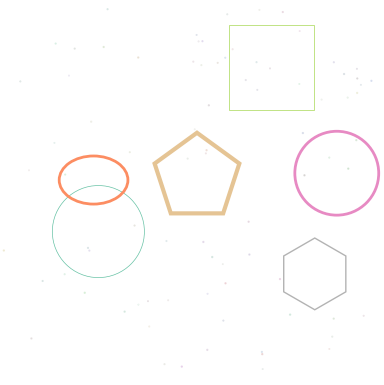[{"shape": "circle", "thickness": 0.5, "radius": 0.6, "center": [0.256, 0.399]}, {"shape": "oval", "thickness": 2, "radius": 0.45, "center": [0.243, 0.532]}, {"shape": "circle", "thickness": 2, "radius": 0.54, "center": [0.875, 0.55]}, {"shape": "square", "thickness": 0.5, "radius": 0.55, "center": [0.705, 0.825]}, {"shape": "pentagon", "thickness": 3, "radius": 0.58, "center": [0.512, 0.539]}, {"shape": "hexagon", "thickness": 1, "radius": 0.47, "center": [0.818, 0.289]}]